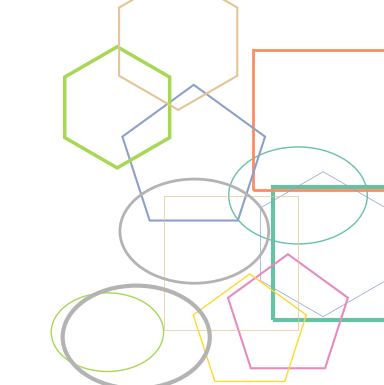[{"shape": "square", "thickness": 3, "radius": 0.86, "center": [0.881, 0.341]}, {"shape": "oval", "thickness": 1, "radius": 0.9, "center": [0.774, 0.492]}, {"shape": "square", "thickness": 2, "radius": 0.91, "center": [0.839, 0.688]}, {"shape": "pentagon", "thickness": 1.5, "radius": 0.97, "center": [0.503, 0.585]}, {"shape": "hexagon", "thickness": 0.5, "radius": 0.94, "center": [0.839, 0.366]}, {"shape": "pentagon", "thickness": 1.5, "radius": 0.82, "center": [0.748, 0.176]}, {"shape": "oval", "thickness": 1, "radius": 0.73, "center": [0.279, 0.137]}, {"shape": "hexagon", "thickness": 2.5, "radius": 0.79, "center": [0.304, 0.721]}, {"shape": "pentagon", "thickness": 1, "radius": 0.77, "center": [0.649, 0.134]}, {"shape": "hexagon", "thickness": 1.5, "radius": 0.89, "center": [0.463, 0.892]}, {"shape": "square", "thickness": 0.5, "radius": 0.87, "center": [0.6, 0.317]}, {"shape": "oval", "thickness": 3, "radius": 0.96, "center": [0.354, 0.124]}, {"shape": "oval", "thickness": 2, "radius": 0.97, "center": [0.505, 0.4]}]